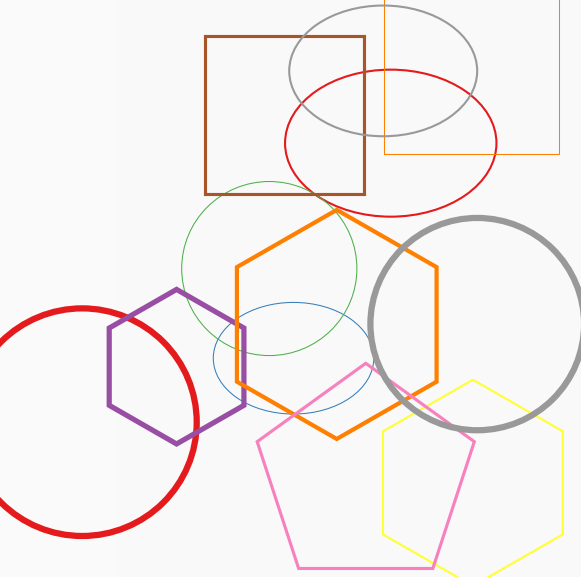[{"shape": "oval", "thickness": 1, "radius": 0.91, "center": [0.672, 0.751]}, {"shape": "circle", "thickness": 3, "radius": 0.99, "center": [0.141, 0.268]}, {"shape": "oval", "thickness": 0.5, "radius": 0.69, "center": [0.505, 0.379]}, {"shape": "circle", "thickness": 0.5, "radius": 0.75, "center": [0.463, 0.534]}, {"shape": "hexagon", "thickness": 2.5, "radius": 0.67, "center": [0.304, 0.364]}, {"shape": "square", "thickness": 0.5, "radius": 0.75, "center": [0.811, 0.883]}, {"shape": "hexagon", "thickness": 2, "radius": 0.99, "center": [0.579, 0.437]}, {"shape": "hexagon", "thickness": 1, "radius": 0.89, "center": [0.814, 0.163]}, {"shape": "square", "thickness": 1.5, "radius": 0.68, "center": [0.489, 0.8]}, {"shape": "pentagon", "thickness": 1.5, "radius": 0.98, "center": [0.629, 0.174]}, {"shape": "circle", "thickness": 3, "radius": 0.92, "center": [0.821, 0.438]}, {"shape": "oval", "thickness": 1, "radius": 0.81, "center": [0.659, 0.876]}]